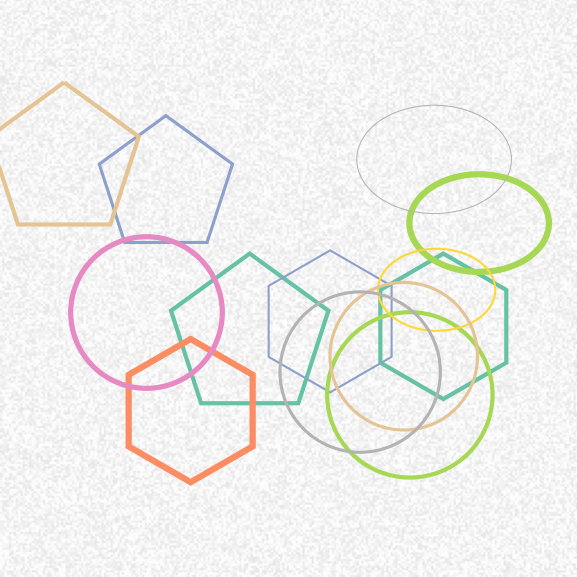[{"shape": "pentagon", "thickness": 2, "radius": 0.72, "center": [0.432, 0.417]}, {"shape": "hexagon", "thickness": 2, "radius": 0.63, "center": [0.768, 0.434]}, {"shape": "hexagon", "thickness": 3, "radius": 0.62, "center": [0.33, 0.288]}, {"shape": "hexagon", "thickness": 1, "radius": 0.61, "center": [0.572, 0.443]}, {"shape": "pentagon", "thickness": 1.5, "radius": 0.61, "center": [0.287, 0.677]}, {"shape": "circle", "thickness": 2.5, "radius": 0.66, "center": [0.254, 0.458]}, {"shape": "oval", "thickness": 3, "radius": 0.6, "center": [0.83, 0.613]}, {"shape": "circle", "thickness": 2, "radius": 0.72, "center": [0.71, 0.315]}, {"shape": "oval", "thickness": 1, "radius": 0.51, "center": [0.756, 0.497]}, {"shape": "pentagon", "thickness": 2, "radius": 0.68, "center": [0.111, 0.72]}, {"shape": "circle", "thickness": 1.5, "radius": 0.64, "center": [0.699, 0.382]}, {"shape": "circle", "thickness": 1.5, "radius": 0.69, "center": [0.624, 0.355]}, {"shape": "oval", "thickness": 0.5, "radius": 0.67, "center": [0.752, 0.723]}]